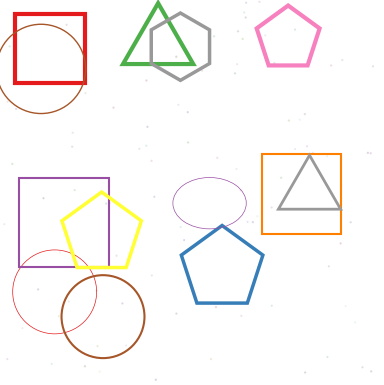[{"shape": "circle", "thickness": 0.5, "radius": 0.55, "center": [0.142, 0.242]}, {"shape": "square", "thickness": 3, "radius": 0.45, "center": [0.129, 0.875]}, {"shape": "pentagon", "thickness": 2.5, "radius": 0.56, "center": [0.577, 0.303]}, {"shape": "triangle", "thickness": 3, "radius": 0.53, "center": [0.411, 0.886]}, {"shape": "oval", "thickness": 0.5, "radius": 0.48, "center": [0.544, 0.472]}, {"shape": "square", "thickness": 1.5, "radius": 0.58, "center": [0.166, 0.422]}, {"shape": "square", "thickness": 1.5, "radius": 0.52, "center": [0.783, 0.497]}, {"shape": "pentagon", "thickness": 2.5, "radius": 0.54, "center": [0.264, 0.393]}, {"shape": "circle", "thickness": 1, "radius": 0.58, "center": [0.107, 0.821]}, {"shape": "circle", "thickness": 1.5, "radius": 0.54, "center": [0.268, 0.178]}, {"shape": "pentagon", "thickness": 3, "radius": 0.43, "center": [0.748, 0.9]}, {"shape": "triangle", "thickness": 2, "radius": 0.47, "center": [0.804, 0.503]}, {"shape": "hexagon", "thickness": 2.5, "radius": 0.44, "center": [0.469, 0.879]}]